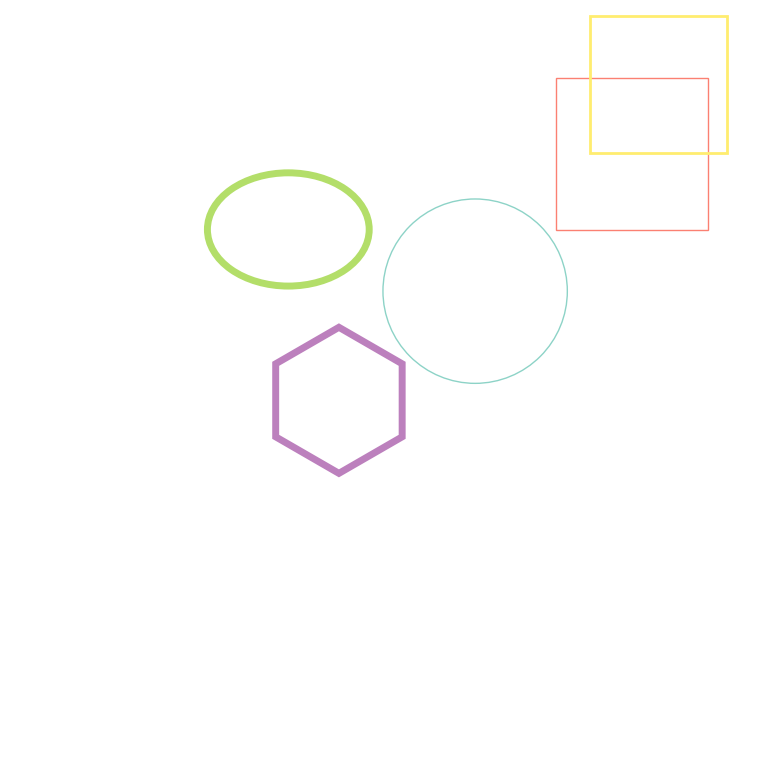[{"shape": "circle", "thickness": 0.5, "radius": 0.6, "center": [0.617, 0.622]}, {"shape": "square", "thickness": 0.5, "radius": 0.49, "center": [0.821, 0.8]}, {"shape": "oval", "thickness": 2.5, "radius": 0.53, "center": [0.374, 0.702]}, {"shape": "hexagon", "thickness": 2.5, "radius": 0.47, "center": [0.44, 0.48]}, {"shape": "square", "thickness": 1, "radius": 0.44, "center": [0.856, 0.891]}]